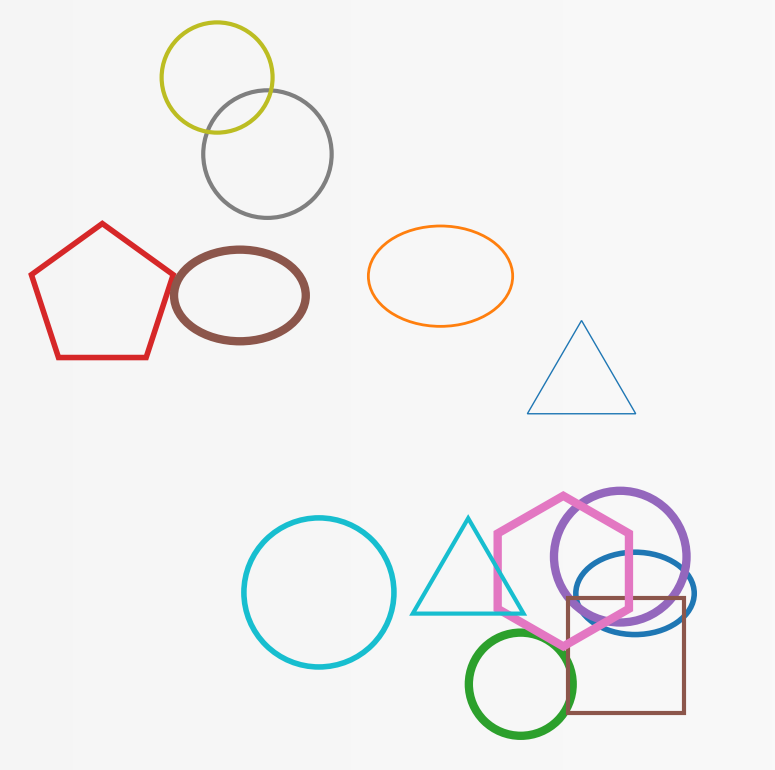[{"shape": "triangle", "thickness": 0.5, "radius": 0.4, "center": [0.75, 0.503]}, {"shape": "oval", "thickness": 2, "radius": 0.38, "center": [0.819, 0.229]}, {"shape": "oval", "thickness": 1, "radius": 0.47, "center": [0.568, 0.641]}, {"shape": "circle", "thickness": 3, "radius": 0.33, "center": [0.672, 0.111]}, {"shape": "pentagon", "thickness": 2, "radius": 0.48, "center": [0.132, 0.613]}, {"shape": "circle", "thickness": 3, "radius": 0.43, "center": [0.8, 0.277]}, {"shape": "square", "thickness": 1.5, "radius": 0.37, "center": [0.808, 0.149]}, {"shape": "oval", "thickness": 3, "radius": 0.42, "center": [0.31, 0.616]}, {"shape": "hexagon", "thickness": 3, "radius": 0.49, "center": [0.727, 0.258]}, {"shape": "circle", "thickness": 1.5, "radius": 0.41, "center": [0.345, 0.8]}, {"shape": "circle", "thickness": 1.5, "radius": 0.36, "center": [0.28, 0.899]}, {"shape": "triangle", "thickness": 1.5, "radius": 0.41, "center": [0.604, 0.244]}, {"shape": "circle", "thickness": 2, "radius": 0.48, "center": [0.412, 0.231]}]